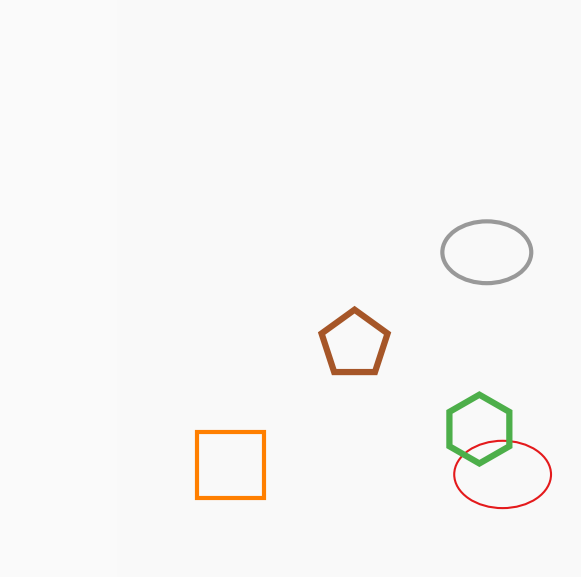[{"shape": "oval", "thickness": 1, "radius": 0.42, "center": [0.865, 0.178]}, {"shape": "hexagon", "thickness": 3, "radius": 0.3, "center": [0.825, 0.256]}, {"shape": "square", "thickness": 2, "radius": 0.29, "center": [0.397, 0.194]}, {"shape": "pentagon", "thickness": 3, "radius": 0.3, "center": [0.61, 0.403]}, {"shape": "oval", "thickness": 2, "radius": 0.38, "center": [0.838, 0.562]}]